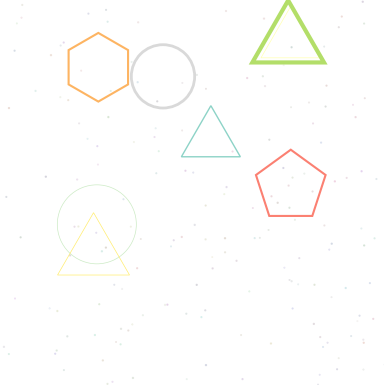[{"shape": "triangle", "thickness": 1, "radius": 0.44, "center": [0.548, 0.637]}, {"shape": "triangle", "thickness": 0.5, "radius": 0.44, "center": [0.754, 0.894]}, {"shape": "pentagon", "thickness": 1.5, "radius": 0.48, "center": [0.755, 0.516]}, {"shape": "hexagon", "thickness": 1.5, "radius": 0.45, "center": [0.255, 0.825]}, {"shape": "triangle", "thickness": 3, "radius": 0.54, "center": [0.749, 0.891]}, {"shape": "circle", "thickness": 2, "radius": 0.41, "center": [0.423, 0.802]}, {"shape": "circle", "thickness": 0.5, "radius": 0.51, "center": [0.252, 0.417]}, {"shape": "triangle", "thickness": 0.5, "radius": 0.54, "center": [0.243, 0.34]}]